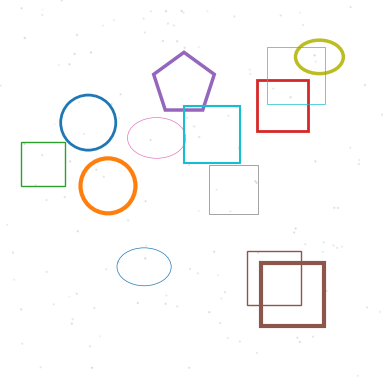[{"shape": "oval", "thickness": 0.5, "radius": 0.35, "center": [0.374, 0.307]}, {"shape": "circle", "thickness": 2, "radius": 0.36, "center": [0.229, 0.682]}, {"shape": "circle", "thickness": 3, "radius": 0.36, "center": [0.28, 0.517]}, {"shape": "square", "thickness": 1, "radius": 0.29, "center": [0.111, 0.574]}, {"shape": "square", "thickness": 2, "radius": 0.33, "center": [0.733, 0.726]}, {"shape": "pentagon", "thickness": 2.5, "radius": 0.41, "center": [0.478, 0.781]}, {"shape": "square", "thickness": 3, "radius": 0.41, "center": [0.76, 0.235]}, {"shape": "square", "thickness": 1, "radius": 0.35, "center": [0.711, 0.277]}, {"shape": "oval", "thickness": 0.5, "radius": 0.38, "center": [0.407, 0.642]}, {"shape": "square", "thickness": 0.5, "radius": 0.32, "center": [0.607, 0.508]}, {"shape": "oval", "thickness": 2.5, "radius": 0.31, "center": [0.83, 0.852]}, {"shape": "square", "thickness": 0.5, "radius": 0.37, "center": [0.769, 0.804]}, {"shape": "square", "thickness": 1.5, "radius": 0.37, "center": [0.55, 0.651]}]